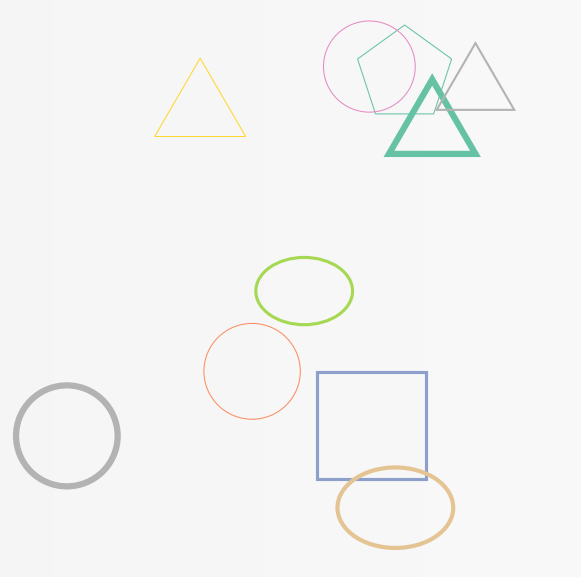[{"shape": "pentagon", "thickness": 0.5, "radius": 0.43, "center": [0.696, 0.871]}, {"shape": "triangle", "thickness": 3, "radius": 0.43, "center": [0.744, 0.776]}, {"shape": "circle", "thickness": 0.5, "radius": 0.41, "center": [0.434, 0.356]}, {"shape": "square", "thickness": 1.5, "radius": 0.47, "center": [0.639, 0.262]}, {"shape": "circle", "thickness": 0.5, "radius": 0.39, "center": [0.635, 0.884]}, {"shape": "oval", "thickness": 1.5, "radius": 0.42, "center": [0.523, 0.495]}, {"shape": "triangle", "thickness": 0.5, "radius": 0.45, "center": [0.344, 0.808]}, {"shape": "oval", "thickness": 2, "radius": 0.5, "center": [0.68, 0.12]}, {"shape": "triangle", "thickness": 1, "radius": 0.39, "center": [0.818, 0.847]}, {"shape": "circle", "thickness": 3, "radius": 0.44, "center": [0.115, 0.244]}]